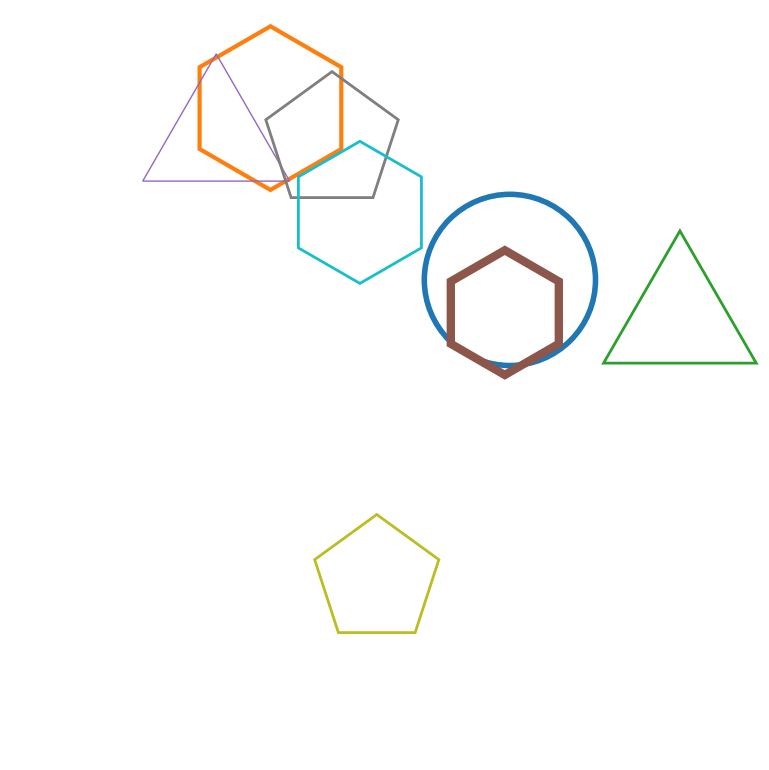[{"shape": "circle", "thickness": 2, "radius": 0.56, "center": [0.662, 0.636]}, {"shape": "hexagon", "thickness": 1.5, "radius": 0.53, "center": [0.351, 0.86]}, {"shape": "triangle", "thickness": 1, "radius": 0.57, "center": [0.883, 0.586]}, {"shape": "triangle", "thickness": 0.5, "radius": 0.55, "center": [0.281, 0.82]}, {"shape": "hexagon", "thickness": 3, "radius": 0.4, "center": [0.656, 0.594]}, {"shape": "pentagon", "thickness": 1, "radius": 0.45, "center": [0.431, 0.817]}, {"shape": "pentagon", "thickness": 1, "radius": 0.42, "center": [0.489, 0.247]}, {"shape": "hexagon", "thickness": 1, "radius": 0.46, "center": [0.467, 0.724]}]